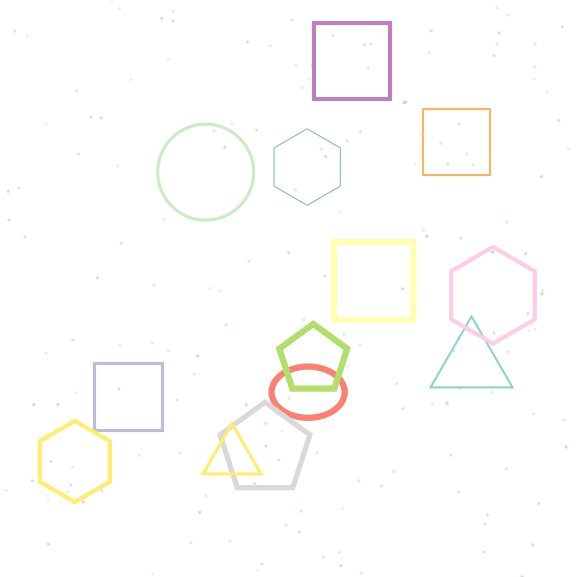[{"shape": "triangle", "thickness": 1, "radius": 0.41, "center": [0.816, 0.369]}, {"shape": "square", "thickness": 3, "radius": 0.34, "center": [0.647, 0.512]}, {"shape": "square", "thickness": 1.5, "radius": 0.29, "center": [0.222, 0.313]}, {"shape": "oval", "thickness": 3, "radius": 0.32, "center": [0.534, 0.32]}, {"shape": "hexagon", "thickness": 0.5, "radius": 0.33, "center": [0.532, 0.71]}, {"shape": "square", "thickness": 1, "radius": 0.29, "center": [0.791, 0.753]}, {"shape": "pentagon", "thickness": 3, "radius": 0.31, "center": [0.542, 0.376]}, {"shape": "hexagon", "thickness": 2, "radius": 0.42, "center": [0.854, 0.488]}, {"shape": "pentagon", "thickness": 2.5, "radius": 0.41, "center": [0.459, 0.221]}, {"shape": "square", "thickness": 2, "radius": 0.33, "center": [0.61, 0.893]}, {"shape": "circle", "thickness": 1.5, "radius": 0.42, "center": [0.356, 0.701]}, {"shape": "hexagon", "thickness": 2, "radius": 0.35, "center": [0.129, 0.2]}, {"shape": "triangle", "thickness": 1.5, "radius": 0.29, "center": [0.402, 0.208]}]